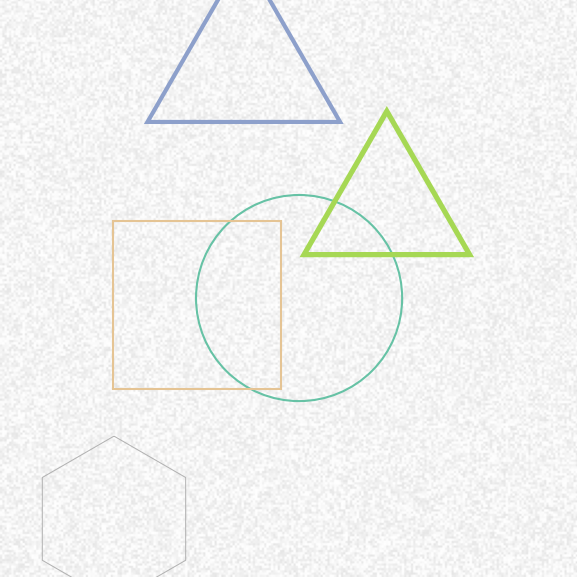[{"shape": "circle", "thickness": 1, "radius": 0.89, "center": [0.518, 0.483]}, {"shape": "triangle", "thickness": 2, "radius": 0.96, "center": [0.422, 0.884]}, {"shape": "triangle", "thickness": 2.5, "radius": 0.83, "center": [0.67, 0.641]}, {"shape": "square", "thickness": 1, "radius": 0.73, "center": [0.341, 0.472]}, {"shape": "hexagon", "thickness": 0.5, "radius": 0.72, "center": [0.197, 0.101]}]